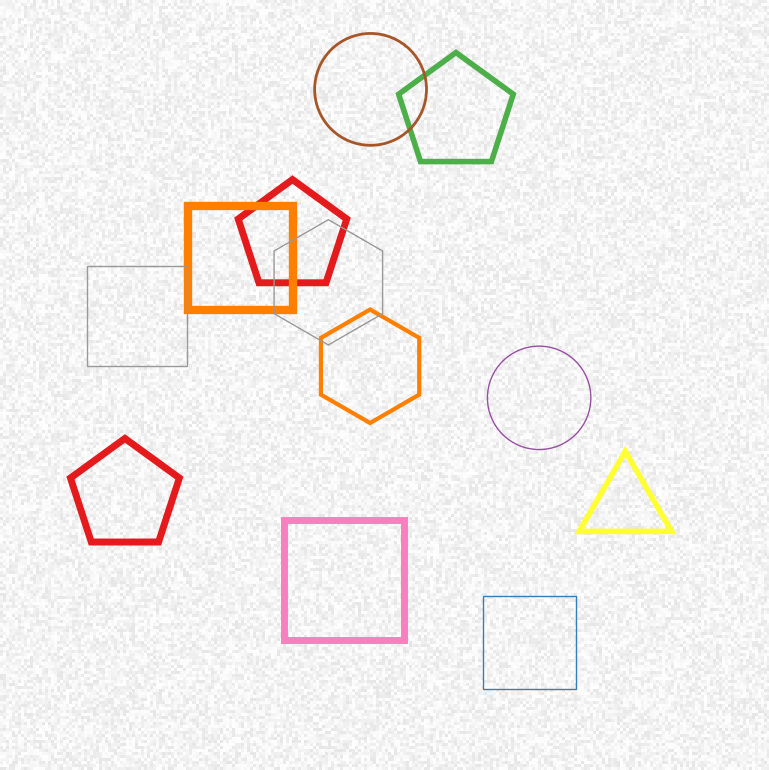[{"shape": "pentagon", "thickness": 2.5, "radius": 0.37, "center": [0.162, 0.356]}, {"shape": "pentagon", "thickness": 2.5, "radius": 0.37, "center": [0.38, 0.693]}, {"shape": "square", "thickness": 0.5, "radius": 0.3, "center": [0.688, 0.165]}, {"shape": "pentagon", "thickness": 2, "radius": 0.39, "center": [0.592, 0.853]}, {"shape": "circle", "thickness": 0.5, "radius": 0.34, "center": [0.7, 0.483]}, {"shape": "square", "thickness": 3, "radius": 0.34, "center": [0.312, 0.665]}, {"shape": "hexagon", "thickness": 1.5, "radius": 0.37, "center": [0.481, 0.524]}, {"shape": "triangle", "thickness": 2, "radius": 0.35, "center": [0.812, 0.345]}, {"shape": "circle", "thickness": 1, "radius": 0.36, "center": [0.481, 0.884]}, {"shape": "square", "thickness": 2.5, "radius": 0.39, "center": [0.447, 0.247]}, {"shape": "square", "thickness": 0.5, "radius": 0.33, "center": [0.178, 0.589]}, {"shape": "hexagon", "thickness": 0.5, "radius": 0.41, "center": [0.426, 0.633]}]